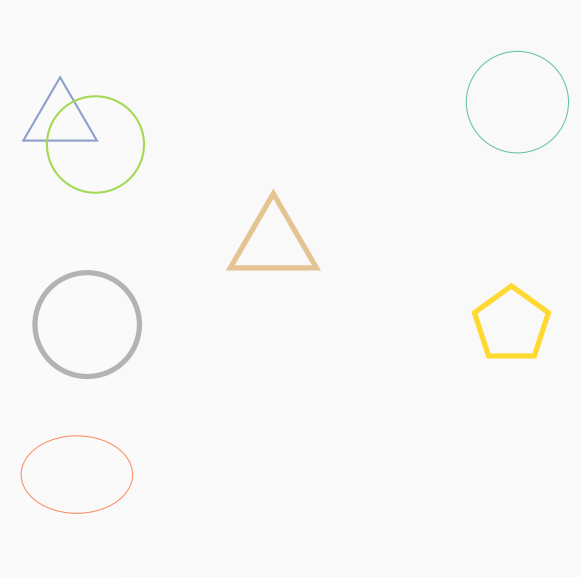[{"shape": "circle", "thickness": 0.5, "radius": 0.44, "center": [0.89, 0.822]}, {"shape": "oval", "thickness": 0.5, "radius": 0.48, "center": [0.132, 0.177]}, {"shape": "triangle", "thickness": 1, "radius": 0.37, "center": [0.103, 0.792]}, {"shape": "circle", "thickness": 1, "radius": 0.42, "center": [0.164, 0.749]}, {"shape": "pentagon", "thickness": 2.5, "radius": 0.33, "center": [0.88, 0.437]}, {"shape": "triangle", "thickness": 2.5, "radius": 0.43, "center": [0.47, 0.578]}, {"shape": "circle", "thickness": 2.5, "radius": 0.45, "center": [0.15, 0.437]}]